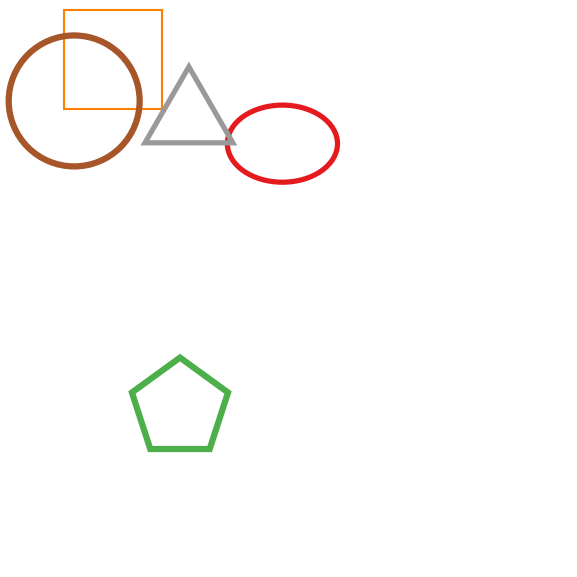[{"shape": "oval", "thickness": 2.5, "radius": 0.48, "center": [0.489, 0.75]}, {"shape": "pentagon", "thickness": 3, "radius": 0.44, "center": [0.312, 0.292]}, {"shape": "square", "thickness": 1, "radius": 0.42, "center": [0.195, 0.896]}, {"shape": "circle", "thickness": 3, "radius": 0.57, "center": [0.128, 0.824]}, {"shape": "triangle", "thickness": 2.5, "radius": 0.44, "center": [0.327, 0.796]}]